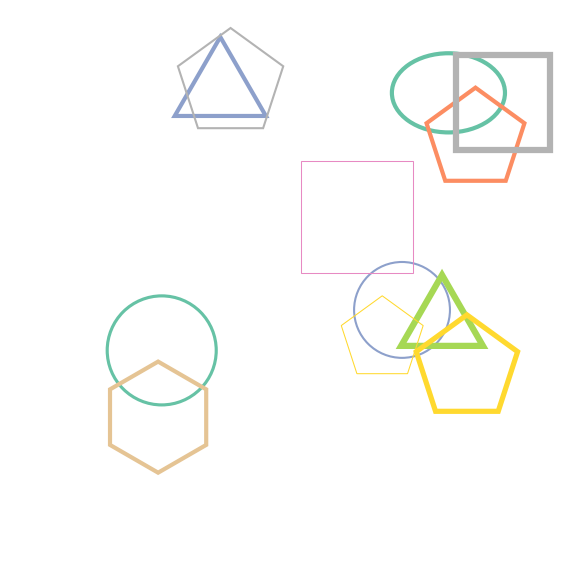[{"shape": "oval", "thickness": 2, "radius": 0.49, "center": [0.777, 0.838]}, {"shape": "circle", "thickness": 1.5, "radius": 0.47, "center": [0.28, 0.392]}, {"shape": "pentagon", "thickness": 2, "radius": 0.45, "center": [0.823, 0.758]}, {"shape": "circle", "thickness": 1, "radius": 0.42, "center": [0.696, 0.462]}, {"shape": "triangle", "thickness": 2, "radius": 0.46, "center": [0.381, 0.844]}, {"shape": "square", "thickness": 0.5, "radius": 0.48, "center": [0.618, 0.624]}, {"shape": "triangle", "thickness": 3, "radius": 0.41, "center": [0.765, 0.441]}, {"shape": "pentagon", "thickness": 0.5, "radius": 0.37, "center": [0.662, 0.412]}, {"shape": "pentagon", "thickness": 2.5, "radius": 0.46, "center": [0.808, 0.362]}, {"shape": "hexagon", "thickness": 2, "radius": 0.48, "center": [0.274, 0.277]}, {"shape": "square", "thickness": 3, "radius": 0.41, "center": [0.87, 0.822]}, {"shape": "pentagon", "thickness": 1, "radius": 0.48, "center": [0.399, 0.855]}]